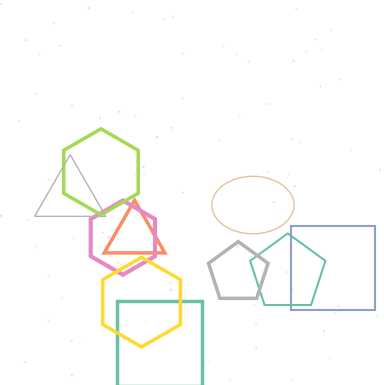[{"shape": "square", "thickness": 2.5, "radius": 0.55, "center": [0.413, 0.109]}, {"shape": "pentagon", "thickness": 1.5, "radius": 0.51, "center": [0.747, 0.291]}, {"shape": "triangle", "thickness": 2.5, "radius": 0.46, "center": [0.35, 0.389]}, {"shape": "square", "thickness": 1.5, "radius": 0.55, "center": [0.865, 0.304]}, {"shape": "hexagon", "thickness": 3, "radius": 0.48, "center": [0.319, 0.383]}, {"shape": "hexagon", "thickness": 2.5, "radius": 0.56, "center": [0.262, 0.554]}, {"shape": "hexagon", "thickness": 2.5, "radius": 0.58, "center": [0.368, 0.215]}, {"shape": "oval", "thickness": 1, "radius": 0.53, "center": [0.657, 0.467]}, {"shape": "pentagon", "thickness": 2.5, "radius": 0.41, "center": [0.619, 0.291]}, {"shape": "triangle", "thickness": 1, "radius": 0.53, "center": [0.182, 0.491]}]